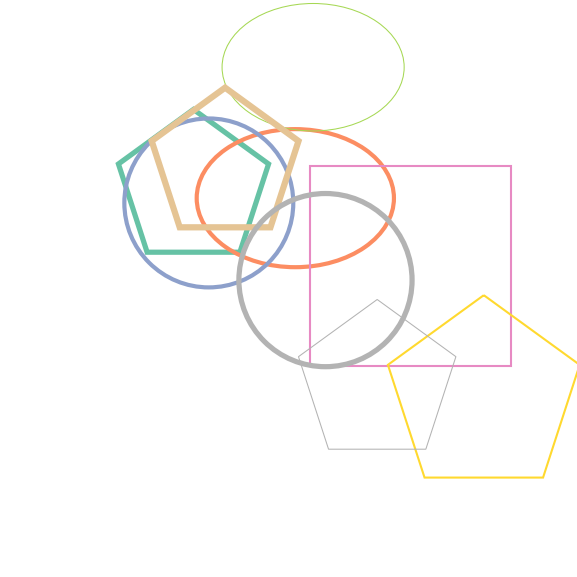[{"shape": "pentagon", "thickness": 2.5, "radius": 0.68, "center": [0.335, 0.673]}, {"shape": "oval", "thickness": 2, "radius": 0.85, "center": [0.511, 0.656]}, {"shape": "circle", "thickness": 2, "radius": 0.73, "center": [0.362, 0.648]}, {"shape": "square", "thickness": 1, "radius": 0.87, "center": [0.711, 0.539]}, {"shape": "oval", "thickness": 0.5, "radius": 0.79, "center": [0.542, 0.883]}, {"shape": "pentagon", "thickness": 1, "radius": 0.87, "center": [0.838, 0.313]}, {"shape": "pentagon", "thickness": 3, "radius": 0.67, "center": [0.39, 0.714]}, {"shape": "pentagon", "thickness": 0.5, "radius": 0.72, "center": [0.653, 0.337]}, {"shape": "circle", "thickness": 2.5, "radius": 0.75, "center": [0.564, 0.514]}]